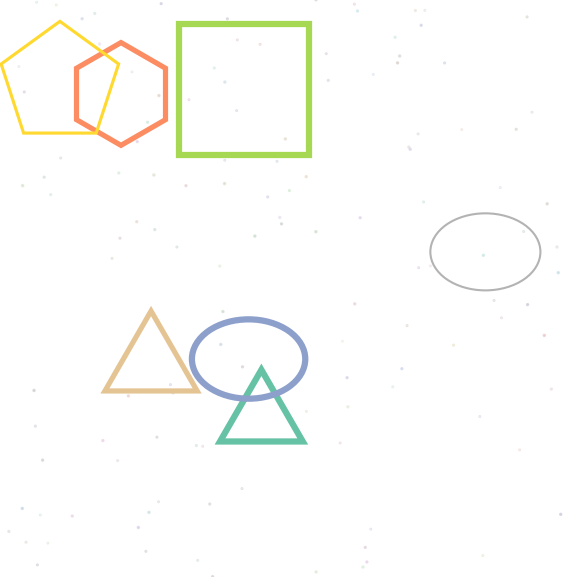[{"shape": "triangle", "thickness": 3, "radius": 0.41, "center": [0.453, 0.276]}, {"shape": "hexagon", "thickness": 2.5, "radius": 0.44, "center": [0.21, 0.836]}, {"shape": "oval", "thickness": 3, "radius": 0.49, "center": [0.43, 0.377]}, {"shape": "square", "thickness": 3, "radius": 0.57, "center": [0.422, 0.844]}, {"shape": "pentagon", "thickness": 1.5, "radius": 0.53, "center": [0.104, 0.855]}, {"shape": "triangle", "thickness": 2.5, "radius": 0.46, "center": [0.262, 0.368]}, {"shape": "oval", "thickness": 1, "radius": 0.48, "center": [0.84, 0.563]}]